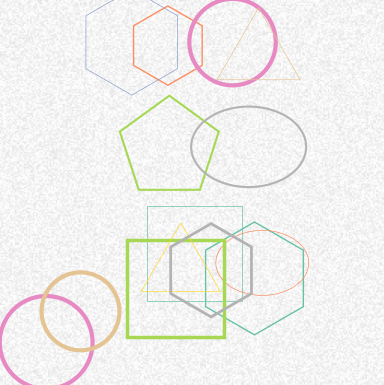[{"shape": "square", "thickness": 0.5, "radius": 0.61, "center": [0.506, 0.342]}, {"shape": "hexagon", "thickness": 1, "radius": 0.73, "center": [0.661, 0.277]}, {"shape": "oval", "thickness": 0.5, "radius": 0.6, "center": [0.681, 0.317]}, {"shape": "hexagon", "thickness": 1, "radius": 0.51, "center": [0.436, 0.882]}, {"shape": "hexagon", "thickness": 0.5, "radius": 0.69, "center": [0.342, 0.89]}, {"shape": "circle", "thickness": 3, "radius": 0.56, "center": [0.604, 0.891]}, {"shape": "circle", "thickness": 3, "radius": 0.6, "center": [0.12, 0.111]}, {"shape": "square", "thickness": 2.5, "radius": 0.63, "center": [0.456, 0.251]}, {"shape": "pentagon", "thickness": 1.5, "radius": 0.68, "center": [0.44, 0.616]}, {"shape": "triangle", "thickness": 0.5, "radius": 0.59, "center": [0.47, 0.302]}, {"shape": "circle", "thickness": 3, "radius": 0.51, "center": [0.209, 0.191]}, {"shape": "triangle", "thickness": 0.5, "radius": 0.62, "center": [0.672, 0.855]}, {"shape": "hexagon", "thickness": 2, "radius": 0.61, "center": [0.548, 0.298]}, {"shape": "oval", "thickness": 1.5, "radius": 0.75, "center": [0.646, 0.619]}]